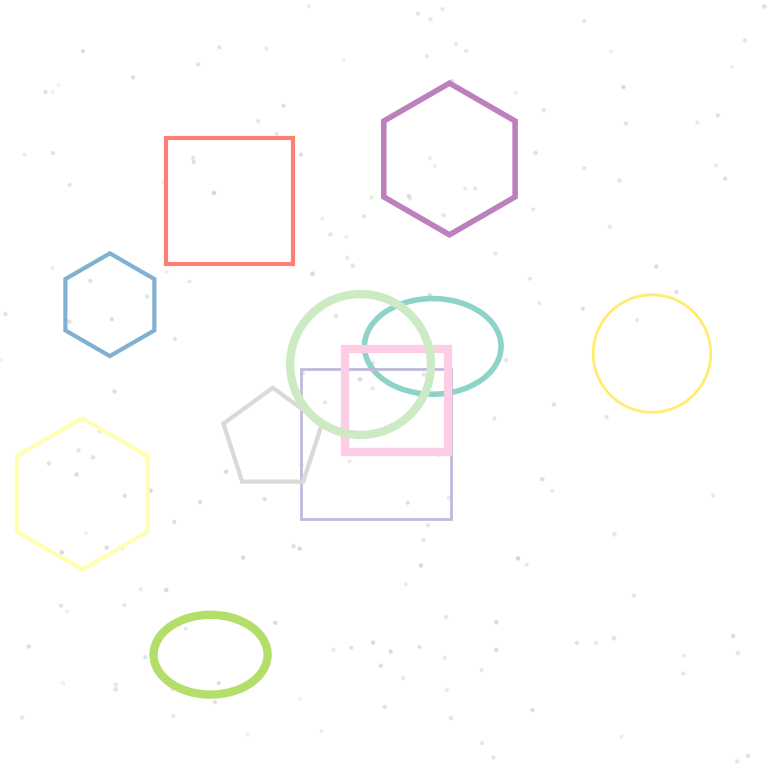[{"shape": "oval", "thickness": 2, "radius": 0.44, "center": [0.562, 0.55]}, {"shape": "hexagon", "thickness": 1.5, "radius": 0.49, "center": [0.107, 0.359]}, {"shape": "square", "thickness": 1, "radius": 0.49, "center": [0.488, 0.423]}, {"shape": "square", "thickness": 1.5, "radius": 0.41, "center": [0.298, 0.739]}, {"shape": "hexagon", "thickness": 1.5, "radius": 0.33, "center": [0.143, 0.604]}, {"shape": "oval", "thickness": 3, "radius": 0.37, "center": [0.273, 0.15]}, {"shape": "square", "thickness": 3, "radius": 0.33, "center": [0.515, 0.48]}, {"shape": "pentagon", "thickness": 1.5, "radius": 0.34, "center": [0.354, 0.429]}, {"shape": "hexagon", "thickness": 2, "radius": 0.49, "center": [0.584, 0.794]}, {"shape": "circle", "thickness": 3, "radius": 0.46, "center": [0.468, 0.527]}, {"shape": "circle", "thickness": 1, "radius": 0.38, "center": [0.847, 0.541]}]